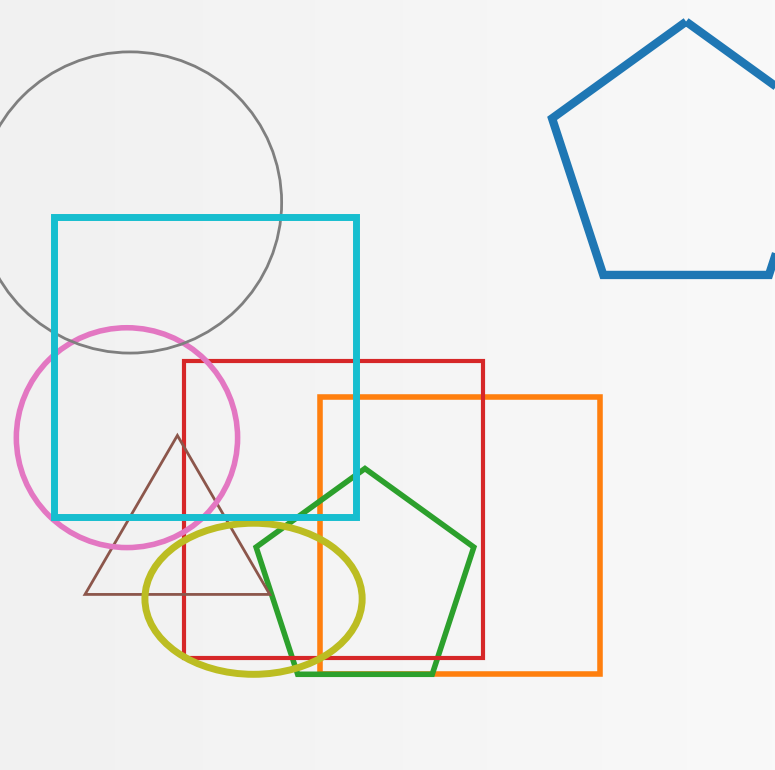[{"shape": "pentagon", "thickness": 3, "radius": 0.91, "center": [0.885, 0.79]}, {"shape": "square", "thickness": 2, "radius": 0.9, "center": [0.594, 0.304]}, {"shape": "pentagon", "thickness": 2, "radius": 0.74, "center": [0.471, 0.244]}, {"shape": "square", "thickness": 1.5, "radius": 0.96, "center": [0.43, 0.339]}, {"shape": "triangle", "thickness": 1, "radius": 0.69, "center": [0.229, 0.297]}, {"shape": "circle", "thickness": 2, "radius": 0.71, "center": [0.164, 0.432]}, {"shape": "circle", "thickness": 1, "radius": 0.98, "center": [0.168, 0.737]}, {"shape": "oval", "thickness": 2.5, "radius": 0.7, "center": [0.327, 0.222]}, {"shape": "square", "thickness": 2.5, "radius": 0.97, "center": [0.264, 0.523]}]